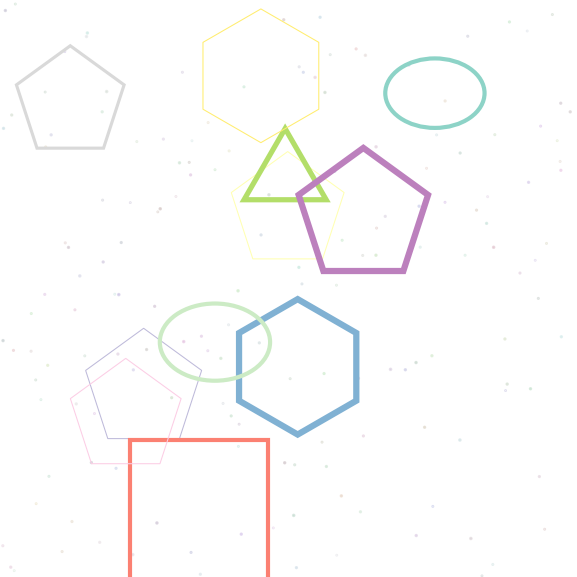[{"shape": "oval", "thickness": 2, "radius": 0.43, "center": [0.753, 0.838]}, {"shape": "pentagon", "thickness": 0.5, "radius": 0.51, "center": [0.498, 0.634]}, {"shape": "pentagon", "thickness": 0.5, "radius": 0.53, "center": [0.249, 0.325]}, {"shape": "square", "thickness": 2, "radius": 0.6, "center": [0.345, 0.117]}, {"shape": "hexagon", "thickness": 3, "radius": 0.59, "center": [0.515, 0.364]}, {"shape": "triangle", "thickness": 2.5, "radius": 0.41, "center": [0.494, 0.694]}, {"shape": "pentagon", "thickness": 0.5, "radius": 0.5, "center": [0.218, 0.278]}, {"shape": "pentagon", "thickness": 1.5, "radius": 0.49, "center": [0.122, 0.822]}, {"shape": "pentagon", "thickness": 3, "radius": 0.59, "center": [0.629, 0.625]}, {"shape": "oval", "thickness": 2, "radius": 0.48, "center": [0.372, 0.407]}, {"shape": "hexagon", "thickness": 0.5, "radius": 0.58, "center": [0.452, 0.868]}]